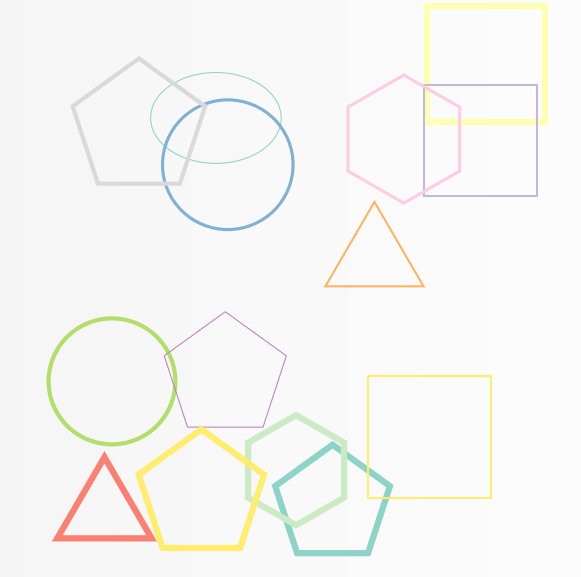[{"shape": "oval", "thickness": 0.5, "radius": 0.56, "center": [0.371, 0.795]}, {"shape": "pentagon", "thickness": 3, "radius": 0.52, "center": [0.572, 0.125]}, {"shape": "square", "thickness": 3, "radius": 0.5, "center": [0.836, 0.888]}, {"shape": "square", "thickness": 1, "radius": 0.48, "center": [0.827, 0.756]}, {"shape": "triangle", "thickness": 3, "radius": 0.47, "center": [0.18, 0.114]}, {"shape": "circle", "thickness": 1.5, "radius": 0.56, "center": [0.392, 0.714]}, {"shape": "triangle", "thickness": 1, "radius": 0.49, "center": [0.644, 0.552]}, {"shape": "circle", "thickness": 2, "radius": 0.55, "center": [0.193, 0.339]}, {"shape": "hexagon", "thickness": 1.5, "radius": 0.55, "center": [0.695, 0.758]}, {"shape": "pentagon", "thickness": 2, "radius": 0.6, "center": [0.239, 0.778]}, {"shape": "pentagon", "thickness": 0.5, "radius": 0.55, "center": [0.388, 0.349]}, {"shape": "hexagon", "thickness": 3, "radius": 0.48, "center": [0.509, 0.185]}, {"shape": "square", "thickness": 1, "radius": 0.53, "center": [0.739, 0.242]}, {"shape": "pentagon", "thickness": 3, "radius": 0.57, "center": [0.346, 0.142]}]